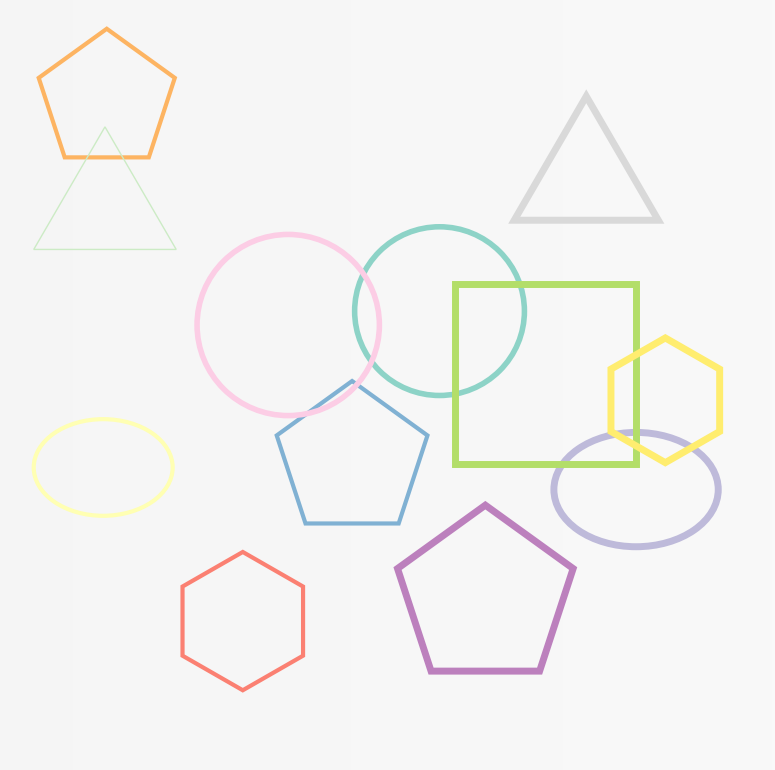[{"shape": "circle", "thickness": 2, "radius": 0.55, "center": [0.567, 0.596]}, {"shape": "oval", "thickness": 1.5, "radius": 0.45, "center": [0.133, 0.393]}, {"shape": "oval", "thickness": 2.5, "radius": 0.53, "center": [0.821, 0.364]}, {"shape": "hexagon", "thickness": 1.5, "radius": 0.45, "center": [0.313, 0.193]}, {"shape": "pentagon", "thickness": 1.5, "radius": 0.51, "center": [0.454, 0.403]}, {"shape": "pentagon", "thickness": 1.5, "radius": 0.46, "center": [0.138, 0.87]}, {"shape": "square", "thickness": 2.5, "radius": 0.58, "center": [0.704, 0.514]}, {"shape": "circle", "thickness": 2, "radius": 0.59, "center": [0.372, 0.578]}, {"shape": "triangle", "thickness": 2.5, "radius": 0.54, "center": [0.756, 0.768]}, {"shape": "pentagon", "thickness": 2.5, "radius": 0.6, "center": [0.626, 0.225]}, {"shape": "triangle", "thickness": 0.5, "radius": 0.53, "center": [0.135, 0.729]}, {"shape": "hexagon", "thickness": 2.5, "radius": 0.4, "center": [0.858, 0.48]}]